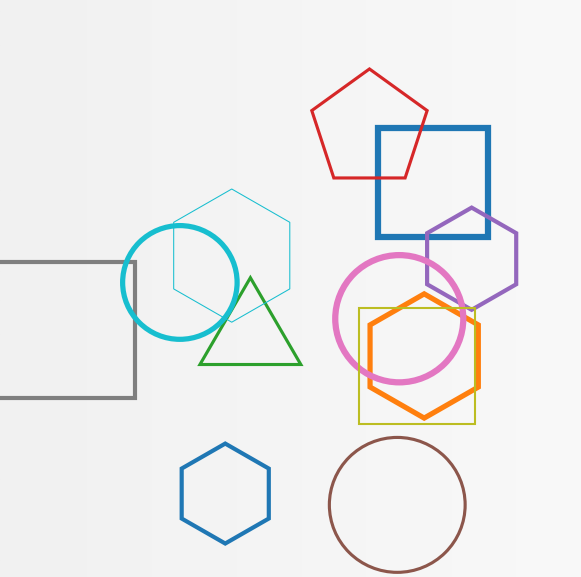[{"shape": "hexagon", "thickness": 2, "radius": 0.43, "center": [0.388, 0.145]}, {"shape": "square", "thickness": 3, "radius": 0.47, "center": [0.745, 0.683]}, {"shape": "hexagon", "thickness": 2.5, "radius": 0.54, "center": [0.73, 0.383]}, {"shape": "triangle", "thickness": 1.5, "radius": 0.5, "center": [0.431, 0.418]}, {"shape": "pentagon", "thickness": 1.5, "radius": 0.52, "center": [0.636, 0.775]}, {"shape": "hexagon", "thickness": 2, "radius": 0.44, "center": [0.811, 0.551]}, {"shape": "circle", "thickness": 1.5, "radius": 0.58, "center": [0.683, 0.125]}, {"shape": "circle", "thickness": 3, "radius": 0.55, "center": [0.687, 0.447]}, {"shape": "square", "thickness": 2, "radius": 0.59, "center": [0.113, 0.428]}, {"shape": "square", "thickness": 1, "radius": 0.5, "center": [0.717, 0.366]}, {"shape": "hexagon", "thickness": 0.5, "radius": 0.58, "center": [0.399, 0.557]}, {"shape": "circle", "thickness": 2.5, "radius": 0.49, "center": [0.309, 0.51]}]